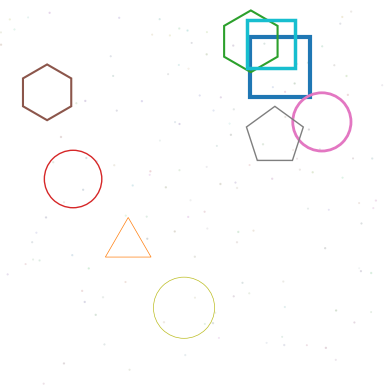[{"shape": "square", "thickness": 3, "radius": 0.39, "center": [0.727, 0.826]}, {"shape": "triangle", "thickness": 0.5, "radius": 0.34, "center": [0.333, 0.367]}, {"shape": "hexagon", "thickness": 1.5, "radius": 0.4, "center": [0.652, 0.893]}, {"shape": "circle", "thickness": 1, "radius": 0.37, "center": [0.19, 0.535]}, {"shape": "hexagon", "thickness": 1.5, "radius": 0.36, "center": [0.122, 0.76]}, {"shape": "circle", "thickness": 2, "radius": 0.38, "center": [0.836, 0.683]}, {"shape": "pentagon", "thickness": 1, "radius": 0.39, "center": [0.714, 0.646]}, {"shape": "circle", "thickness": 0.5, "radius": 0.4, "center": [0.478, 0.201]}, {"shape": "square", "thickness": 2.5, "radius": 0.32, "center": [0.704, 0.886]}]